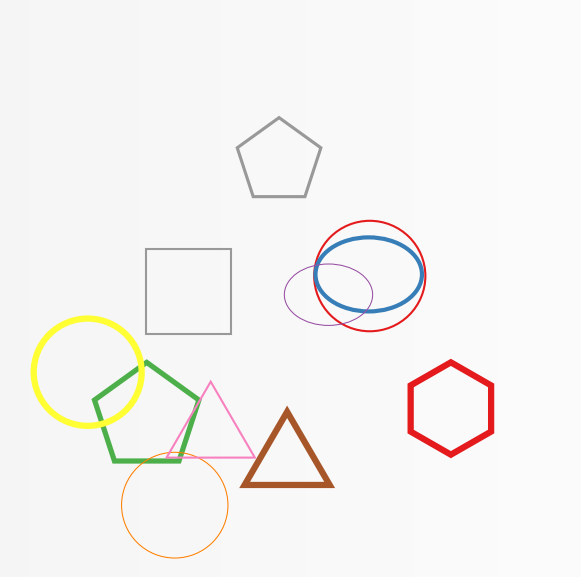[{"shape": "hexagon", "thickness": 3, "radius": 0.4, "center": [0.776, 0.292]}, {"shape": "circle", "thickness": 1, "radius": 0.48, "center": [0.636, 0.521]}, {"shape": "oval", "thickness": 2, "radius": 0.46, "center": [0.634, 0.524]}, {"shape": "pentagon", "thickness": 2.5, "radius": 0.47, "center": [0.252, 0.277]}, {"shape": "oval", "thickness": 0.5, "radius": 0.38, "center": [0.565, 0.489]}, {"shape": "circle", "thickness": 0.5, "radius": 0.46, "center": [0.301, 0.124]}, {"shape": "circle", "thickness": 3, "radius": 0.46, "center": [0.151, 0.355]}, {"shape": "triangle", "thickness": 3, "radius": 0.42, "center": [0.494, 0.202]}, {"shape": "triangle", "thickness": 1, "radius": 0.44, "center": [0.362, 0.251]}, {"shape": "pentagon", "thickness": 1.5, "radius": 0.38, "center": [0.48, 0.72]}, {"shape": "square", "thickness": 1, "radius": 0.37, "center": [0.324, 0.495]}]